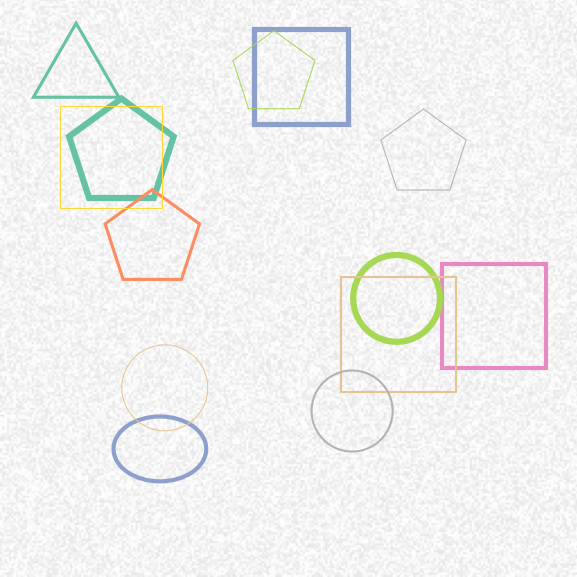[{"shape": "pentagon", "thickness": 3, "radius": 0.48, "center": [0.21, 0.733]}, {"shape": "triangle", "thickness": 1.5, "radius": 0.43, "center": [0.132, 0.873]}, {"shape": "pentagon", "thickness": 1.5, "radius": 0.43, "center": [0.264, 0.585]}, {"shape": "square", "thickness": 2.5, "radius": 0.41, "center": [0.521, 0.867]}, {"shape": "oval", "thickness": 2, "radius": 0.4, "center": [0.277, 0.222]}, {"shape": "square", "thickness": 2, "radius": 0.45, "center": [0.855, 0.451]}, {"shape": "circle", "thickness": 3, "radius": 0.38, "center": [0.687, 0.482]}, {"shape": "pentagon", "thickness": 0.5, "radius": 0.37, "center": [0.474, 0.871]}, {"shape": "square", "thickness": 0.5, "radius": 0.44, "center": [0.192, 0.726]}, {"shape": "circle", "thickness": 0.5, "radius": 0.37, "center": [0.285, 0.328]}, {"shape": "square", "thickness": 1, "radius": 0.5, "center": [0.69, 0.42]}, {"shape": "circle", "thickness": 1, "radius": 0.35, "center": [0.61, 0.287]}, {"shape": "pentagon", "thickness": 0.5, "radius": 0.39, "center": [0.733, 0.733]}]